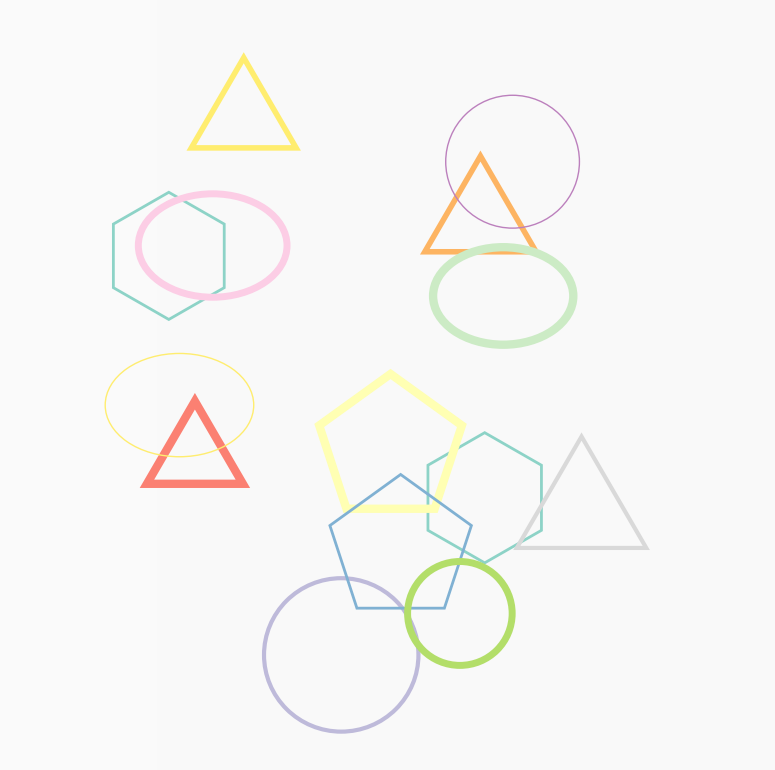[{"shape": "hexagon", "thickness": 1, "radius": 0.41, "center": [0.218, 0.668]}, {"shape": "hexagon", "thickness": 1, "radius": 0.42, "center": [0.625, 0.354]}, {"shape": "pentagon", "thickness": 3, "radius": 0.48, "center": [0.504, 0.418]}, {"shape": "circle", "thickness": 1.5, "radius": 0.5, "center": [0.44, 0.149]}, {"shape": "triangle", "thickness": 3, "radius": 0.36, "center": [0.251, 0.407]}, {"shape": "pentagon", "thickness": 1, "radius": 0.48, "center": [0.517, 0.288]}, {"shape": "triangle", "thickness": 2, "radius": 0.41, "center": [0.62, 0.714]}, {"shape": "circle", "thickness": 2.5, "radius": 0.34, "center": [0.593, 0.203]}, {"shape": "oval", "thickness": 2.5, "radius": 0.48, "center": [0.274, 0.681]}, {"shape": "triangle", "thickness": 1.5, "radius": 0.48, "center": [0.75, 0.337]}, {"shape": "circle", "thickness": 0.5, "radius": 0.43, "center": [0.661, 0.79]}, {"shape": "oval", "thickness": 3, "radius": 0.45, "center": [0.649, 0.616]}, {"shape": "triangle", "thickness": 2, "radius": 0.39, "center": [0.314, 0.847]}, {"shape": "oval", "thickness": 0.5, "radius": 0.48, "center": [0.232, 0.474]}]